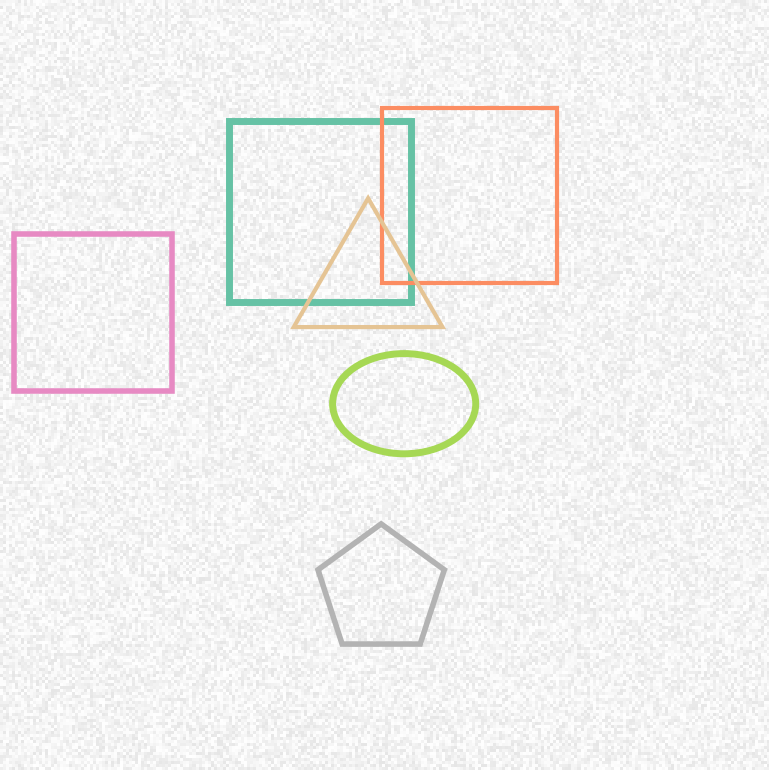[{"shape": "square", "thickness": 2.5, "radius": 0.59, "center": [0.416, 0.726]}, {"shape": "square", "thickness": 1.5, "radius": 0.57, "center": [0.61, 0.746]}, {"shape": "square", "thickness": 2, "radius": 0.51, "center": [0.121, 0.594]}, {"shape": "oval", "thickness": 2.5, "radius": 0.46, "center": [0.525, 0.476]}, {"shape": "triangle", "thickness": 1.5, "radius": 0.56, "center": [0.478, 0.631]}, {"shape": "pentagon", "thickness": 2, "radius": 0.43, "center": [0.495, 0.233]}]